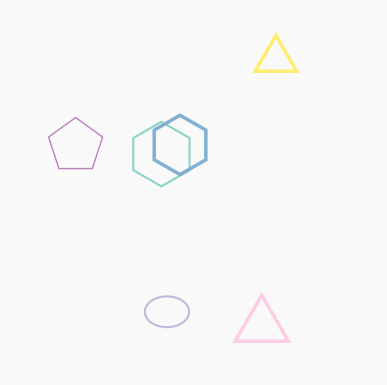[{"shape": "hexagon", "thickness": 1.5, "radius": 0.42, "center": [0.416, 0.6]}, {"shape": "oval", "thickness": 1.5, "radius": 0.29, "center": [0.431, 0.19]}, {"shape": "hexagon", "thickness": 2.5, "radius": 0.38, "center": [0.465, 0.624]}, {"shape": "triangle", "thickness": 2.5, "radius": 0.4, "center": [0.676, 0.154]}, {"shape": "pentagon", "thickness": 1, "radius": 0.37, "center": [0.195, 0.621]}, {"shape": "triangle", "thickness": 2.5, "radius": 0.31, "center": [0.712, 0.846]}]